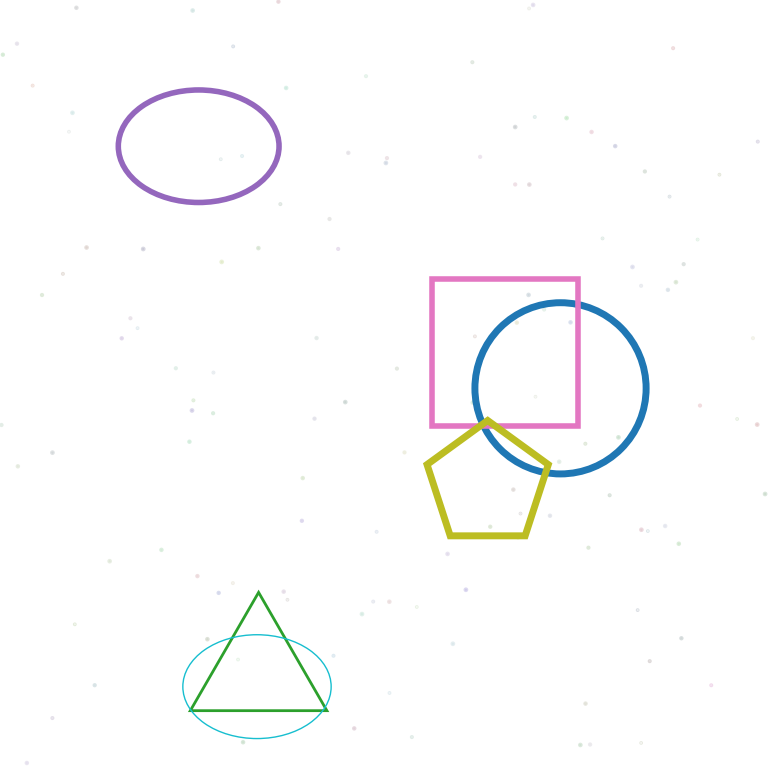[{"shape": "circle", "thickness": 2.5, "radius": 0.56, "center": [0.728, 0.496]}, {"shape": "triangle", "thickness": 1, "radius": 0.51, "center": [0.336, 0.128]}, {"shape": "oval", "thickness": 2, "radius": 0.52, "center": [0.258, 0.81]}, {"shape": "square", "thickness": 2, "radius": 0.48, "center": [0.656, 0.542]}, {"shape": "pentagon", "thickness": 2.5, "radius": 0.41, "center": [0.633, 0.371]}, {"shape": "oval", "thickness": 0.5, "radius": 0.48, "center": [0.334, 0.108]}]